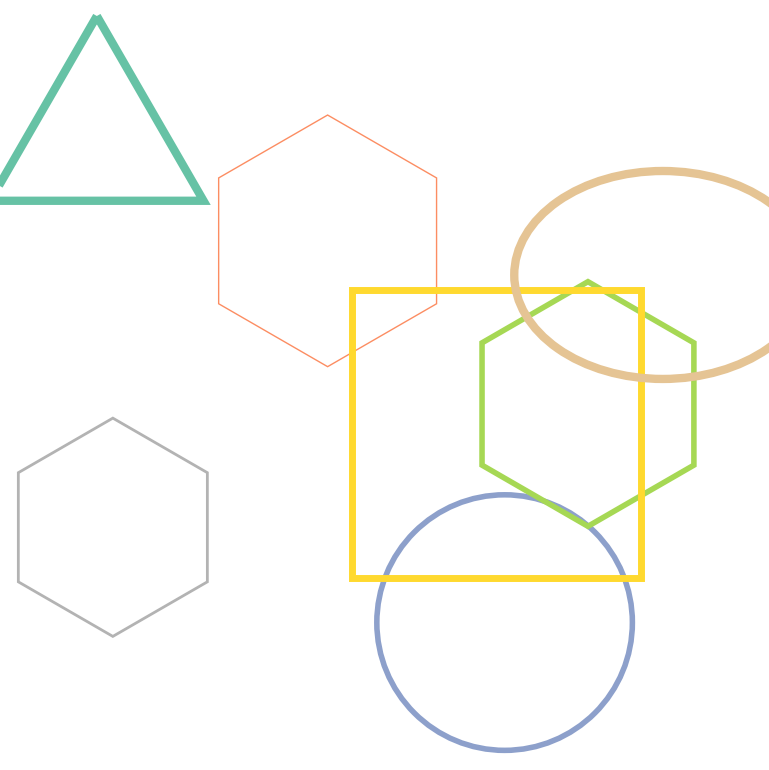[{"shape": "triangle", "thickness": 3, "radius": 0.8, "center": [0.126, 0.819]}, {"shape": "hexagon", "thickness": 0.5, "radius": 0.82, "center": [0.425, 0.687]}, {"shape": "circle", "thickness": 2, "radius": 0.83, "center": [0.655, 0.191]}, {"shape": "hexagon", "thickness": 2, "radius": 0.79, "center": [0.764, 0.475]}, {"shape": "square", "thickness": 2.5, "radius": 0.94, "center": [0.645, 0.437]}, {"shape": "oval", "thickness": 3, "radius": 0.96, "center": [0.861, 0.643]}, {"shape": "hexagon", "thickness": 1, "radius": 0.71, "center": [0.147, 0.315]}]